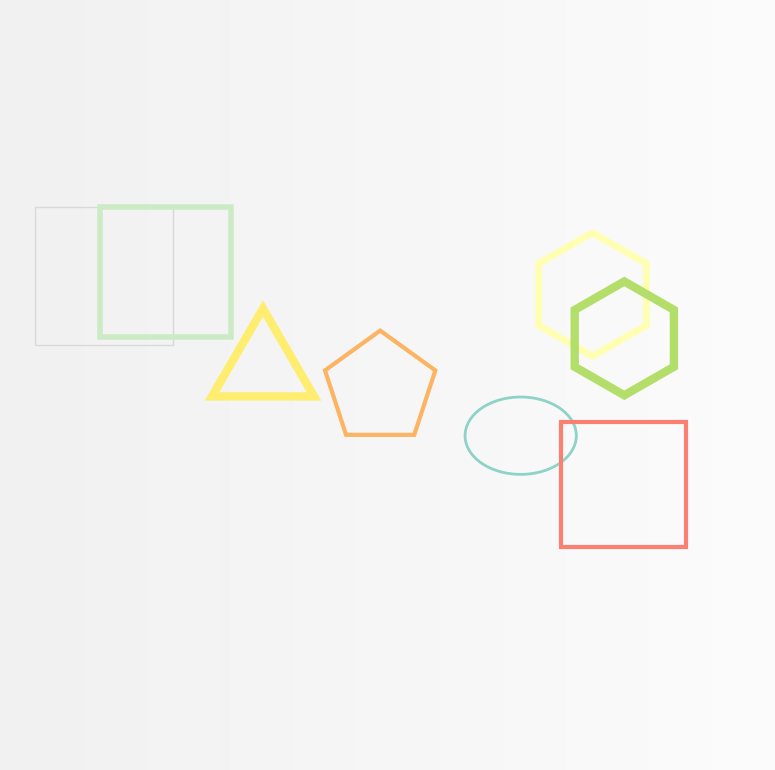[{"shape": "oval", "thickness": 1, "radius": 0.36, "center": [0.672, 0.434]}, {"shape": "hexagon", "thickness": 2.5, "radius": 0.4, "center": [0.765, 0.618]}, {"shape": "square", "thickness": 1.5, "radius": 0.4, "center": [0.805, 0.371]}, {"shape": "pentagon", "thickness": 1.5, "radius": 0.37, "center": [0.491, 0.496]}, {"shape": "hexagon", "thickness": 3, "radius": 0.37, "center": [0.806, 0.561]}, {"shape": "square", "thickness": 0.5, "radius": 0.45, "center": [0.134, 0.641]}, {"shape": "square", "thickness": 2, "radius": 0.42, "center": [0.214, 0.647]}, {"shape": "triangle", "thickness": 3, "radius": 0.38, "center": [0.339, 0.523]}]